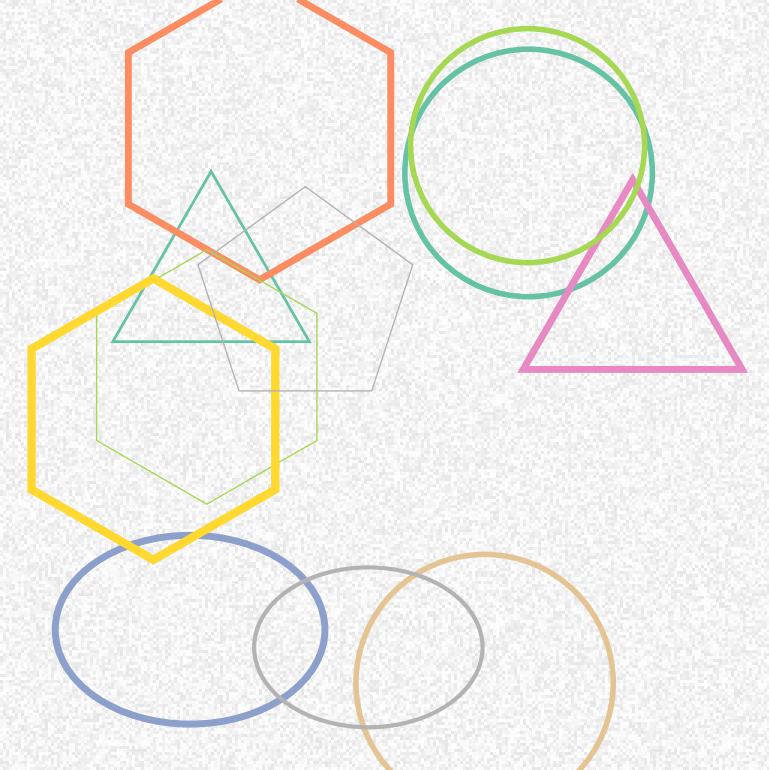[{"shape": "circle", "thickness": 2, "radius": 0.8, "center": [0.687, 0.775]}, {"shape": "triangle", "thickness": 1, "radius": 0.74, "center": [0.274, 0.63]}, {"shape": "hexagon", "thickness": 2.5, "radius": 0.98, "center": [0.337, 0.833]}, {"shape": "oval", "thickness": 2.5, "radius": 0.88, "center": [0.247, 0.182]}, {"shape": "triangle", "thickness": 2.5, "radius": 0.82, "center": [0.822, 0.602]}, {"shape": "hexagon", "thickness": 0.5, "radius": 0.83, "center": [0.269, 0.51]}, {"shape": "circle", "thickness": 2, "radius": 0.76, "center": [0.685, 0.811]}, {"shape": "hexagon", "thickness": 3, "radius": 0.91, "center": [0.199, 0.456]}, {"shape": "circle", "thickness": 2, "radius": 0.84, "center": [0.629, 0.113]}, {"shape": "pentagon", "thickness": 0.5, "radius": 0.73, "center": [0.397, 0.611]}, {"shape": "oval", "thickness": 1.5, "radius": 0.74, "center": [0.478, 0.159]}]